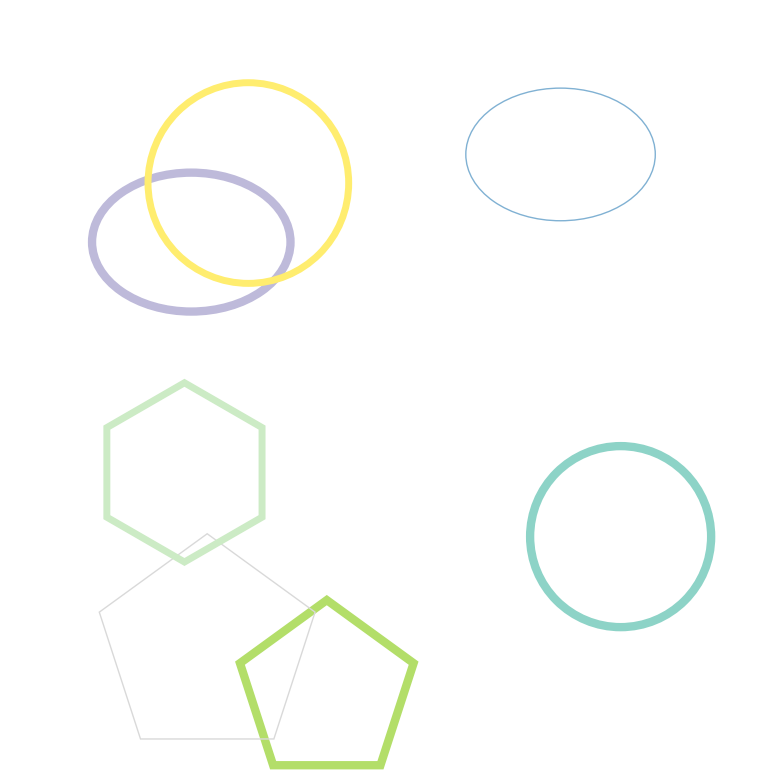[{"shape": "circle", "thickness": 3, "radius": 0.59, "center": [0.806, 0.303]}, {"shape": "oval", "thickness": 3, "radius": 0.64, "center": [0.248, 0.686]}, {"shape": "oval", "thickness": 0.5, "radius": 0.62, "center": [0.728, 0.799]}, {"shape": "pentagon", "thickness": 3, "radius": 0.59, "center": [0.424, 0.102]}, {"shape": "pentagon", "thickness": 0.5, "radius": 0.74, "center": [0.269, 0.159]}, {"shape": "hexagon", "thickness": 2.5, "radius": 0.58, "center": [0.24, 0.387]}, {"shape": "circle", "thickness": 2.5, "radius": 0.65, "center": [0.323, 0.762]}]